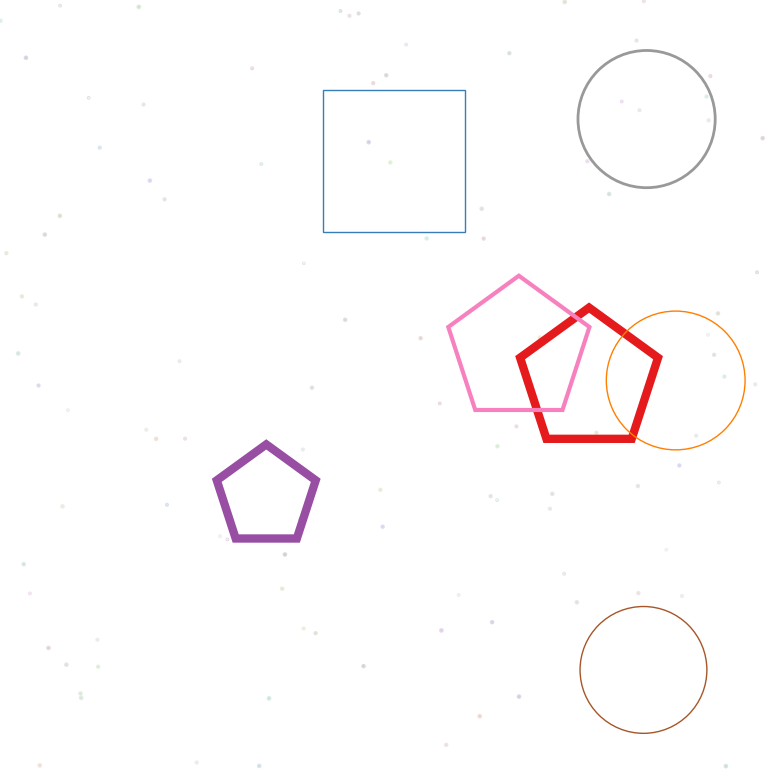[{"shape": "pentagon", "thickness": 3, "radius": 0.47, "center": [0.765, 0.506]}, {"shape": "square", "thickness": 0.5, "radius": 0.46, "center": [0.512, 0.791]}, {"shape": "pentagon", "thickness": 3, "radius": 0.34, "center": [0.346, 0.355]}, {"shape": "circle", "thickness": 0.5, "radius": 0.45, "center": [0.878, 0.506]}, {"shape": "circle", "thickness": 0.5, "radius": 0.41, "center": [0.836, 0.13]}, {"shape": "pentagon", "thickness": 1.5, "radius": 0.48, "center": [0.674, 0.546]}, {"shape": "circle", "thickness": 1, "radius": 0.45, "center": [0.84, 0.845]}]